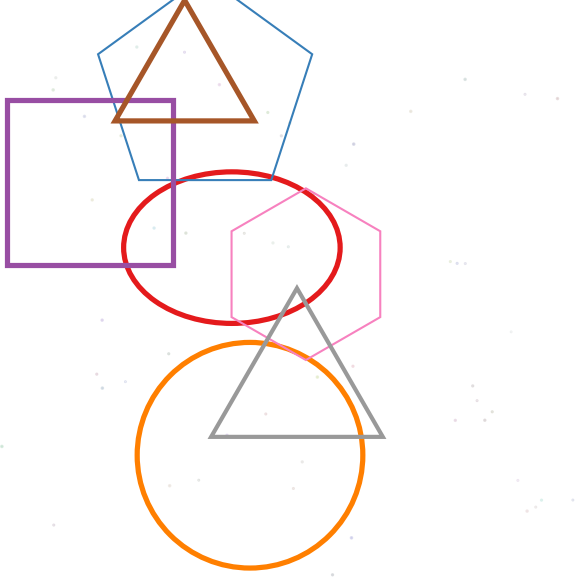[{"shape": "oval", "thickness": 2.5, "radius": 0.94, "center": [0.402, 0.57]}, {"shape": "pentagon", "thickness": 1, "radius": 0.97, "center": [0.355, 0.845]}, {"shape": "square", "thickness": 2.5, "radius": 0.72, "center": [0.155, 0.683]}, {"shape": "circle", "thickness": 2.5, "radius": 0.98, "center": [0.433, 0.211]}, {"shape": "triangle", "thickness": 2.5, "radius": 0.7, "center": [0.32, 0.859]}, {"shape": "hexagon", "thickness": 1, "radius": 0.74, "center": [0.53, 0.524]}, {"shape": "triangle", "thickness": 2, "radius": 0.86, "center": [0.514, 0.328]}]